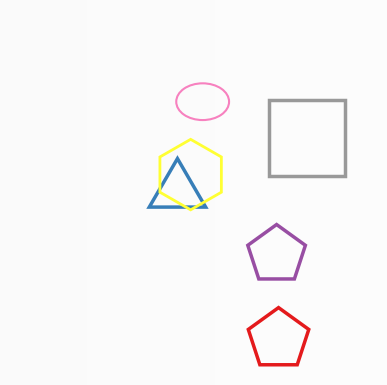[{"shape": "pentagon", "thickness": 2.5, "radius": 0.41, "center": [0.719, 0.119]}, {"shape": "triangle", "thickness": 2.5, "radius": 0.42, "center": [0.458, 0.504]}, {"shape": "pentagon", "thickness": 2.5, "radius": 0.39, "center": [0.714, 0.339]}, {"shape": "hexagon", "thickness": 2, "radius": 0.46, "center": [0.492, 0.547]}, {"shape": "oval", "thickness": 1.5, "radius": 0.34, "center": [0.523, 0.736]}, {"shape": "square", "thickness": 2.5, "radius": 0.49, "center": [0.793, 0.641]}]